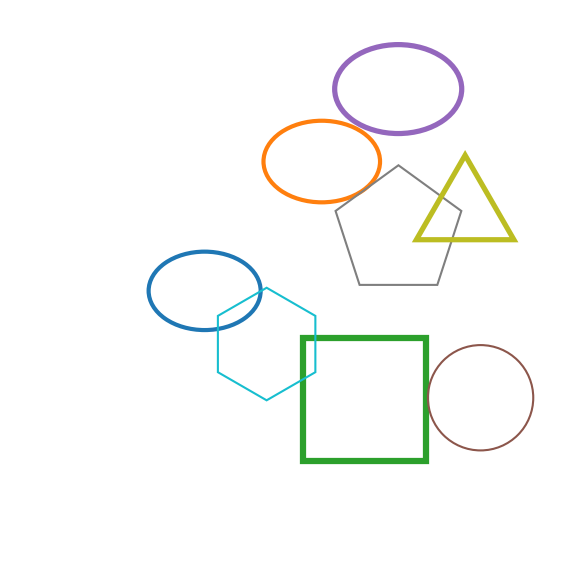[{"shape": "oval", "thickness": 2, "radius": 0.48, "center": [0.354, 0.495]}, {"shape": "oval", "thickness": 2, "radius": 0.5, "center": [0.557, 0.719]}, {"shape": "square", "thickness": 3, "radius": 0.54, "center": [0.631, 0.308]}, {"shape": "oval", "thickness": 2.5, "radius": 0.55, "center": [0.69, 0.845]}, {"shape": "circle", "thickness": 1, "radius": 0.46, "center": [0.832, 0.31]}, {"shape": "pentagon", "thickness": 1, "radius": 0.57, "center": [0.69, 0.598]}, {"shape": "triangle", "thickness": 2.5, "radius": 0.49, "center": [0.805, 0.633]}, {"shape": "hexagon", "thickness": 1, "radius": 0.49, "center": [0.462, 0.403]}]